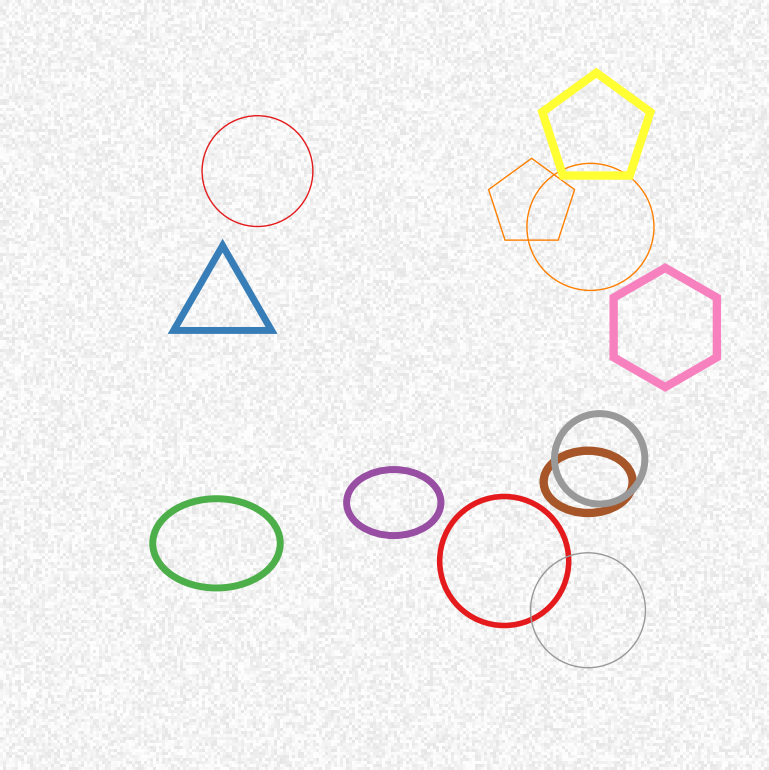[{"shape": "circle", "thickness": 2, "radius": 0.42, "center": [0.655, 0.271]}, {"shape": "circle", "thickness": 0.5, "radius": 0.36, "center": [0.334, 0.778]}, {"shape": "triangle", "thickness": 2.5, "radius": 0.37, "center": [0.289, 0.608]}, {"shape": "oval", "thickness": 2.5, "radius": 0.41, "center": [0.281, 0.294]}, {"shape": "oval", "thickness": 2.5, "radius": 0.31, "center": [0.511, 0.347]}, {"shape": "pentagon", "thickness": 0.5, "radius": 0.29, "center": [0.69, 0.736]}, {"shape": "circle", "thickness": 0.5, "radius": 0.41, "center": [0.767, 0.705]}, {"shape": "pentagon", "thickness": 3, "radius": 0.37, "center": [0.774, 0.832]}, {"shape": "oval", "thickness": 3, "radius": 0.29, "center": [0.764, 0.374]}, {"shape": "hexagon", "thickness": 3, "radius": 0.39, "center": [0.864, 0.575]}, {"shape": "circle", "thickness": 2.5, "radius": 0.29, "center": [0.779, 0.404]}, {"shape": "circle", "thickness": 0.5, "radius": 0.37, "center": [0.764, 0.207]}]